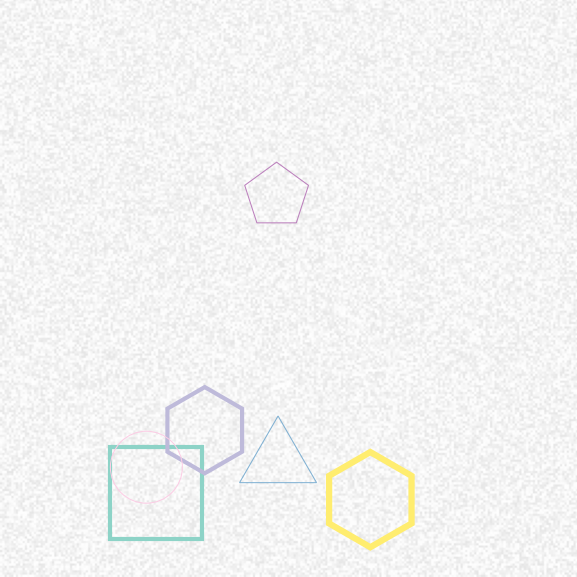[{"shape": "square", "thickness": 2, "radius": 0.4, "center": [0.27, 0.146]}, {"shape": "hexagon", "thickness": 2, "radius": 0.37, "center": [0.355, 0.254]}, {"shape": "triangle", "thickness": 0.5, "radius": 0.38, "center": [0.481, 0.202]}, {"shape": "circle", "thickness": 0.5, "radius": 0.31, "center": [0.253, 0.19]}, {"shape": "pentagon", "thickness": 0.5, "radius": 0.29, "center": [0.479, 0.66]}, {"shape": "hexagon", "thickness": 3, "radius": 0.41, "center": [0.641, 0.134]}]